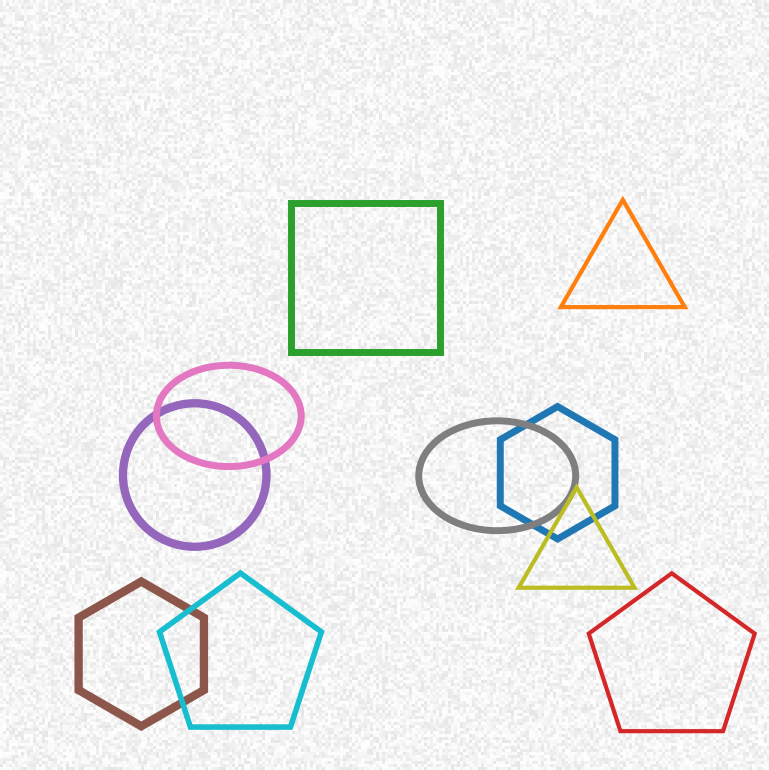[{"shape": "hexagon", "thickness": 2.5, "radius": 0.43, "center": [0.724, 0.386]}, {"shape": "triangle", "thickness": 1.5, "radius": 0.46, "center": [0.809, 0.648]}, {"shape": "square", "thickness": 2.5, "radius": 0.49, "center": [0.475, 0.64]}, {"shape": "pentagon", "thickness": 1.5, "radius": 0.57, "center": [0.872, 0.142]}, {"shape": "circle", "thickness": 3, "radius": 0.47, "center": [0.253, 0.383]}, {"shape": "hexagon", "thickness": 3, "radius": 0.47, "center": [0.183, 0.151]}, {"shape": "oval", "thickness": 2.5, "radius": 0.47, "center": [0.297, 0.46]}, {"shape": "oval", "thickness": 2.5, "radius": 0.51, "center": [0.646, 0.382]}, {"shape": "triangle", "thickness": 1.5, "radius": 0.43, "center": [0.749, 0.28]}, {"shape": "pentagon", "thickness": 2, "radius": 0.55, "center": [0.312, 0.145]}]